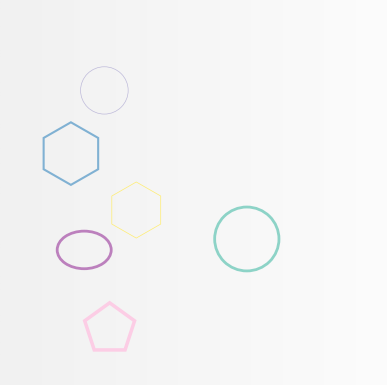[{"shape": "circle", "thickness": 2, "radius": 0.41, "center": [0.637, 0.379]}, {"shape": "circle", "thickness": 0.5, "radius": 0.31, "center": [0.269, 0.765]}, {"shape": "hexagon", "thickness": 1.5, "radius": 0.41, "center": [0.183, 0.601]}, {"shape": "pentagon", "thickness": 2.5, "radius": 0.34, "center": [0.283, 0.146]}, {"shape": "oval", "thickness": 2, "radius": 0.35, "center": [0.217, 0.351]}, {"shape": "hexagon", "thickness": 0.5, "radius": 0.36, "center": [0.352, 0.454]}]